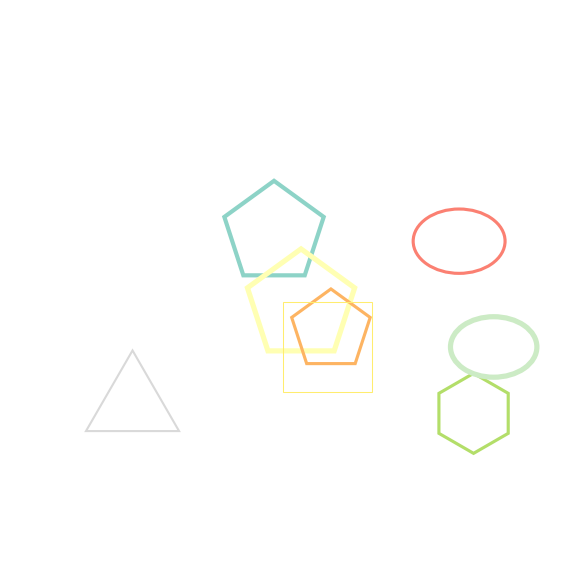[{"shape": "pentagon", "thickness": 2, "radius": 0.45, "center": [0.475, 0.596]}, {"shape": "pentagon", "thickness": 2.5, "radius": 0.49, "center": [0.521, 0.471]}, {"shape": "oval", "thickness": 1.5, "radius": 0.4, "center": [0.795, 0.581]}, {"shape": "pentagon", "thickness": 1.5, "radius": 0.36, "center": [0.573, 0.427]}, {"shape": "hexagon", "thickness": 1.5, "radius": 0.35, "center": [0.82, 0.283]}, {"shape": "triangle", "thickness": 1, "radius": 0.47, "center": [0.229, 0.299]}, {"shape": "oval", "thickness": 2.5, "radius": 0.37, "center": [0.855, 0.398]}, {"shape": "square", "thickness": 0.5, "radius": 0.39, "center": [0.567, 0.398]}]